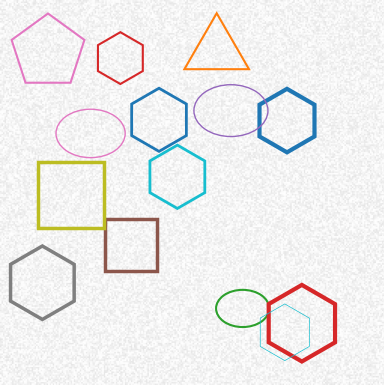[{"shape": "hexagon", "thickness": 2, "radius": 0.41, "center": [0.413, 0.689]}, {"shape": "hexagon", "thickness": 3, "radius": 0.41, "center": [0.745, 0.687]}, {"shape": "triangle", "thickness": 1.5, "radius": 0.48, "center": [0.563, 0.869]}, {"shape": "oval", "thickness": 1.5, "radius": 0.35, "center": [0.63, 0.199]}, {"shape": "hexagon", "thickness": 1.5, "radius": 0.34, "center": [0.313, 0.849]}, {"shape": "hexagon", "thickness": 3, "radius": 0.5, "center": [0.784, 0.16]}, {"shape": "oval", "thickness": 1, "radius": 0.48, "center": [0.6, 0.713]}, {"shape": "square", "thickness": 2.5, "radius": 0.34, "center": [0.34, 0.364]}, {"shape": "oval", "thickness": 1, "radius": 0.45, "center": [0.235, 0.653]}, {"shape": "pentagon", "thickness": 1.5, "radius": 0.5, "center": [0.125, 0.866]}, {"shape": "hexagon", "thickness": 2.5, "radius": 0.48, "center": [0.11, 0.266]}, {"shape": "square", "thickness": 2.5, "radius": 0.43, "center": [0.185, 0.493]}, {"shape": "hexagon", "thickness": 0.5, "radius": 0.37, "center": [0.74, 0.137]}, {"shape": "hexagon", "thickness": 2, "radius": 0.41, "center": [0.461, 0.541]}]